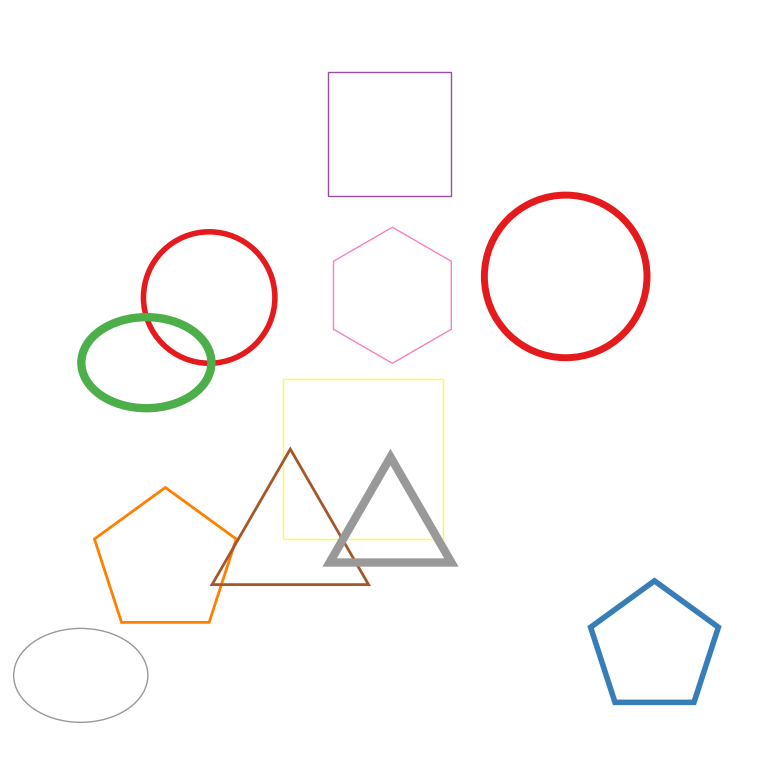[{"shape": "circle", "thickness": 2.5, "radius": 0.53, "center": [0.735, 0.641]}, {"shape": "circle", "thickness": 2, "radius": 0.43, "center": [0.272, 0.614]}, {"shape": "pentagon", "thickness": 2, "radius": 0.44, "center": [0.85, 0.158]}, {"shape": "oval", "thickness": 3, "radius": 0.42, "center": [0.19, 0.529]}, {"shape": "square", "thickness": 0.5, "radius": 0.4, "center": [0.506, 0.826]}, {"shape": "pentagon", "thickness": 1, "radius": 0.48, "center": [0.215, 0.27]}, {"shape": "square", "thickness": 0.5, "radius": 0.52, "center": [0.471, 0.403]}, {"shape": "triangle", "thickness": 1, "radius": 0.59, "center": [0.377, 0.299]}, {"shape": "hexagon", "thickness": 0.5, "radius": 0.44, "center": [0.51, 0.617]}, {"shape": "triangle", "thickness": 3, "radius": 0.46, "center": [0.507, 0.315]}, {"shape": "oval", "thickness": 0.5, "radius": 0.44, "center": [0.105, 0.123]}]